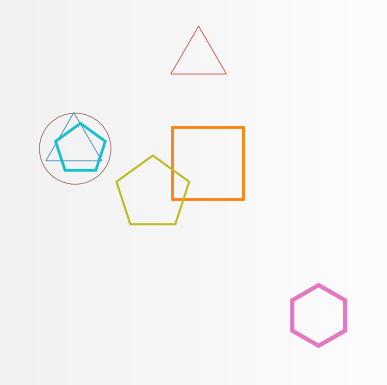[{"shape": "triangle", "thickness": 0.5, "radius": 0.42, "center": [0.191, 0.624]}, {"shape": "square", "thickness": 2, "radius": 0.46, "center": [0.535, 0.577]}, {"shape": "triangle", "thickness": 0.5, "radius": 0.41, "center": [0.513, 0.849]}, {"shape": "circle", "thickness": 0.5, "radius": 0.46, "center": [0.194, 0.614]}, {"shape": "hexagon", "thickness": 3, "radius": 0.39, "center": [0.822, 0.181]}, {"shape": "pentagon", "thickness": 1.5, "radius": 0.49, "center": [0.394, 0.497]}, {"shape": "pentagon", "thickness": 2, "radius": 0.34, "center": [0.208, 0.612]}]